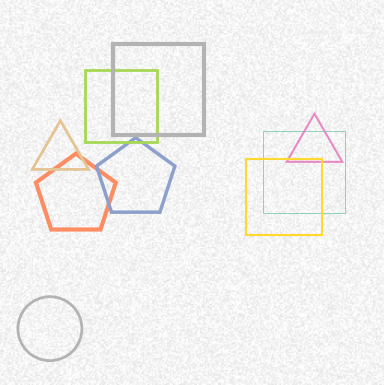[{"shape": "square", "thickness": 0.5, "radius": 0.53, "center": [0.79, 0.553]}, {"shape": "pentagon", "thickness": 3, "radius": 0.54, "center": [0.197, 0.492]}, {"shape": "pentagon", "thickness": 2.5, "radius": 0.54, "center": [0.352, 0.535]}, {"shape": "triangle", "thickness": 1.5, "radius": 0.42, "center": [0.817, 0.621]}, {"shape": "square", "thickness": 2, "radius": 0.47, "center": [0.315, 0.724]}, {"shape": "square", "thickness": 1.5, "radius": 0.49, "center": [0.737, 0.489]}, {"shape": "triangle", "thickness": 2, "radius": 0.42, "center": [0.157, 0.602]}, {"shape": "circle", "thickness": 2, "radius": 0.42, "center": [0.13, 0.146]}, {"shape": "square", "thickness": 3, "radius": 0.59, "center": [0.411, 0.767]}]